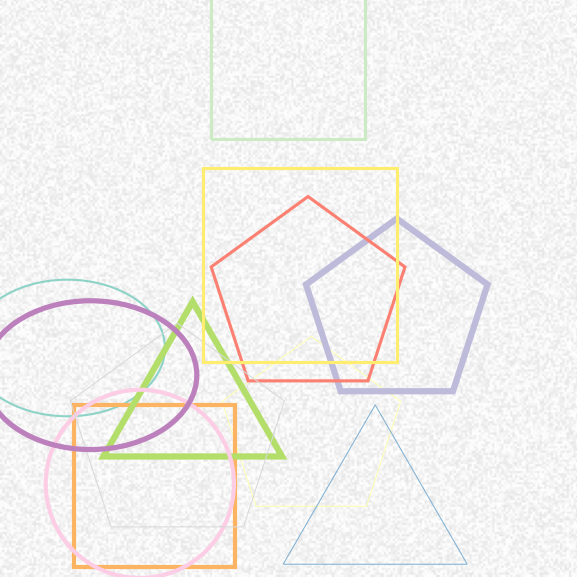[{"shape": "oval", "thickness": 1, "radius": 0.85, "center": [0.117, 0.397]}, {"shape": "pentagon", "thickness": 0.5, "radius": 0.81, "center": [0.539, 0.254]}, {"shape": "pentagon", "thickness": 3, "radius": 0.83, "center": [0.687, 0.455]}, {"shape": "pentagon", "thickness": 1.5, "radius": 0.88, "center": [0.533, 0.482]}, {"shape": "triangle", "thickness": 0.5, "radius": 0.92, "center": [0.65, 0.114]}, {"shape": "square", "thickness": 2, "radius": 0.7, "center": [0.268, 0.158]}, {"shape": "triangle", "thickness": 3, "radius": 0.89, "center": [0.334, 0.298]}, {"shape": "circle", "thickness": 2, "radius": 0.82, "center": [0.242, 0.161]}, {"shape": "pentagon", "thickness": 0.5, "radius": 0.97, "center": [0.307, 0.245]}, {"shape": "oval", "thickness": 2.5, "radius": 0.92, "center": [0.157, 0.35]}, {"shape": "square", "thickness": 1.5, "radius": 0.67, "center": [0.499, 0.892]}, {"shape": "square", "thickness": 1.5, "radius": 0.84, "center": [0.52, 0.54]}]